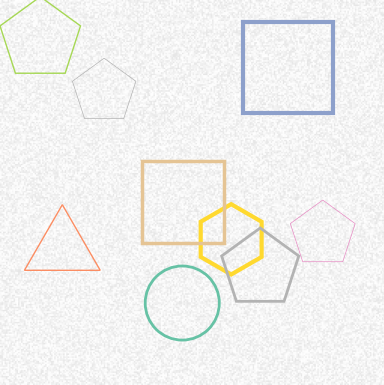[{"shape": "circle", "thickness": 2, "radius": 0.48, "center": [0.473, 0.213]}, {"shape": "triangle", "thickness": 1, "radius": 0.57, "center": [0.162, 0.355]}, {"shape": "square", "thickness": 3, "radius": 0.59, "center": [0.747, 0.824]}, {"shape": "pentagon", "thickness": 0.5, "radius": 0.44, "center": [0.838, 0.392]}, {"shape": "pentagon", "thickness": 1, "radius": 0.55, "center": [0.105, 0.899]}, {"shape": "hexagon", "thickness": 3, "radius": 0.46, "center": [0.6, 0.378]}, {"shape": "square", "thickness": 2.5, "radius": 0.53, "center": [0.476, 0.474]}, {"shape": "pentagon", "thickness": 2, "radius": 0.53, "center": [0.676, 0.303]}, {"shape": "pentagon", "thickness": 0.5, "radius": 0.43, "center": [0.27, 0.762]}]